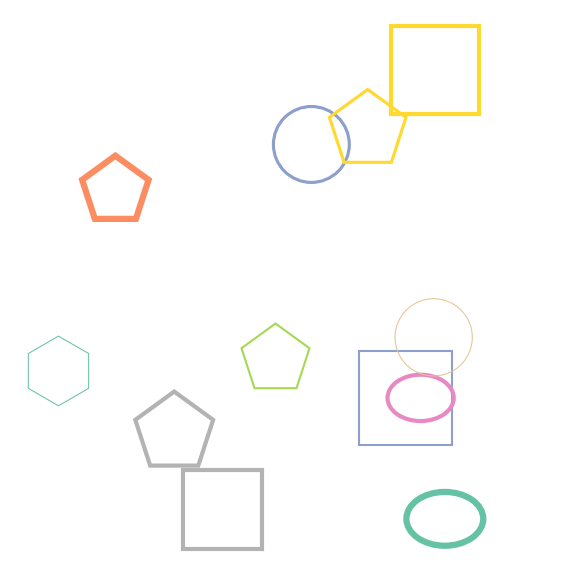[{"shape": "oval", "thickness": 3, "radius": 0.33, "center": [0.77, 0.101]}, {"shape": "hexagon", "thickness": 0.5, "radius": 0.3, "center": [0.101, 0.357]}, {"shape": "pentagon", "thickness": 3, "radius": 0.3, "center": [0.2, 0.669]}, {"shape": "square", "thickness": 1, "radius": 0.4, "center": [0.702, 0.31]}, {"shape": "circle", "thickness": 1.5, "radius": 0.33, "center": [0.539, 0.749]}, {"shape": "oval", "thickness": 2, "radius": 0.29, "center": [0.728, 0.31]}, {"shape": "pentagon", "thickness": 1, "radius": 0.31, "center": [0.477, 0.377]}, {"shape": "square", "thickness": 2, "radius": 0.38, "center": [0.753, 0.877]}, {"shape": "pentagon", "thickness": 1.5, "radius": 0.35, "center": [0.637, 0.774]}, {"shape": "circle", "thickness": 0.5, "radius": 0.33, "center": [0.751, 0.415]}, {"shape": "pentagon", "thickness": 2, "radius": 0.35, "center": [0.302, 0.25]}, {"shape": "square", "thickness": 2, "radius": 0.34, "center": [0.385, 0.117]}]